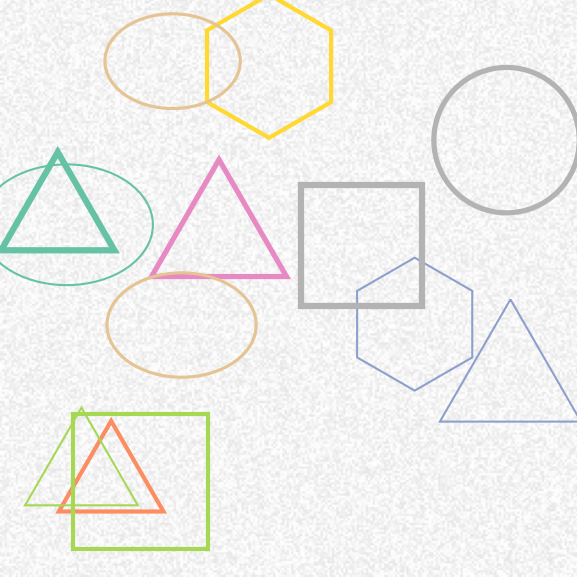[{"shape": "oval", "thickness": 1, "radius": 0.75, "center": [0.115, 0.61]}, {"shape": "triangle", "thickness": 3, "radius": 0.57, "center": [0.1, 0.622]}, {"shape": "triangle", "thickness": 2, "radius": 0.52, "center": [0.192, 0.166]}, {"shape": "hexagon", "thickness": 1, "radius": 0.58, "center": [0.718, 0.438]}, {"shape": "triangle", "thickness": 1, "radius": 0.71, "center": [0.884, 0.34]}, {"shape": "triangle", "thickness": 2.5, "radius": 0.67, "center": [0.379, 0.588]}, {"shape": "square", "thickness": 2, "radius": 0.58, "center": [0.243, 0.165]}, {"shape": "triangle", "thickness": 1, "radius": 0.56, "center": [0.141, 0.18]}, {"shape": "hexagon", "thickness": 2, "radius": 0.62, "center": [0.466, 0.884]}, {"shape": "oval", "thickness": 1.5, "radius": 0.65, "center": [0.314, 0.436]}, {"shape": "oval", "thickness": 1.5, "radius": 0.59, "center": [0.299, 0.893]}, {"shape": "circle", "thickness": 2.5, "radius": 0.63, "center": [0.877, 0.756]}, {"shape": "square", "thickness": 3, "radius": 0.53, "center": [0.626, 0.574]}]